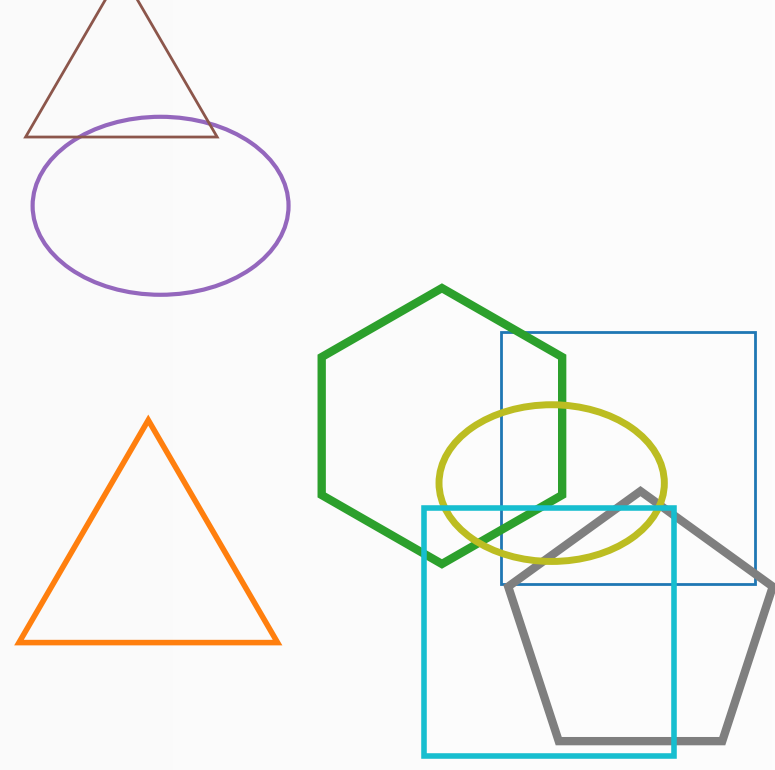[{"shape": "square", "thickness": 1, "radius": 0.82, "center": [0.81, 0.405]}, {"shape": "triangle", "thickness": 2, "radius": 0.96, "center": [0.191, 0.262]}, {"shape": "hexagon", "thickness": 3, "radius": 0.9, "center": [0.57, 0.447]}, {"shape": "oval", "thickness": 1.5, "radius": 0.83, "center": [0.207, 0.733]}, {"shape": "triangle", "thickness": 1, "radius": 0.71, "center": [0.157, 0.893]}, {"shape": "pentagon", "thickness": 3, "radius": 0.9, "center": [0.826, 0.183]}, {"shape": "oval", "thickness": 2.5, "radius": 0.73, "center": [0.712, 0.373]}, {"shape": "square", "thickness": 2, "radius": 0.8, "center": [0.708, 0.179]}]